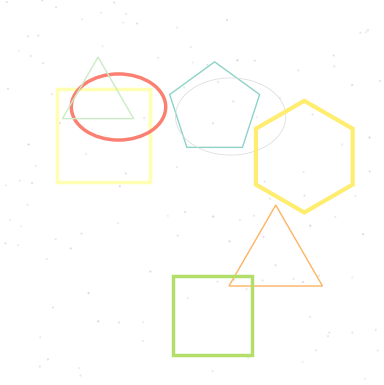[{"shape": "pentagon", "thickness": 1, "radius": 0.61, "center": [0.558, 0.717]}, {"shape": "square", "thickness": 2.5, "radius": 0.61, "center": [0.269, 0.648]}, {"shape": "oval", "thickness": 2.5, "radius": 0.61, "center": [0.308, 0.722]}, {"shape": "triangle", "thickness": 1, "radius": 0.7, "center": [0.716, 0.327]}, {"shape": "square", "thickness": 2.5, "radius": 0.51, "center": [0.552, 0.182]}, {"shape": "oval", "thickness": 0.5, "radius": 0.72, "center": [0.599, 0.697]}, {"shape": "triangle", "thickness": 1, "radius": 0.53, "center": [0.255, 0.745]}, {"shape": "hexagon", "thickness": 3, "radius": 0.73, "center": [0.79, 0.593]}]